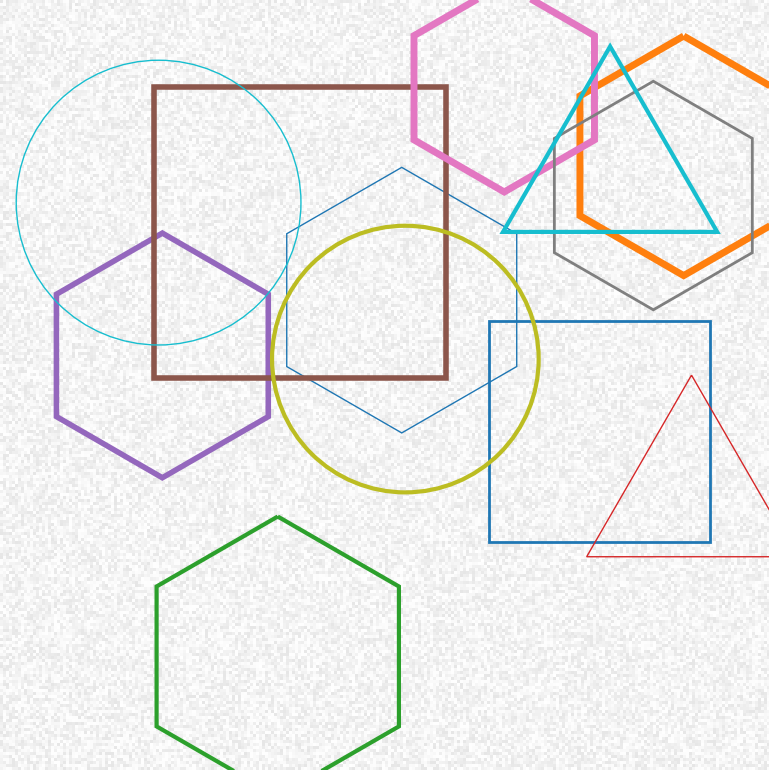[{"shape": "square", "thickness": 1, "radius": 0.72, "center": [0.779, 0.44]}, {"shape": "hexagon", "thickness": 0.5, "radius": 0.86, "center": [0.522, 0.61]}, {"shape": "hexagon", "thickness": 2.5, "radius": 0.78, "center": [0.888, 0.798]}, {"shape": "hexagon", "thickness": 1.5, "radius": 0.91, "center": [0.361, 0.147]}, {"shape": "triangle", "thickness": 0.5, "radius": 0.79, "center": [0.898, 0.356]}, {"shape": "hexagon", "thickness": 2, "radius": 0.79, "center": [0.211, 0.538]}, {"shape": "square", "thickness": 2, "radius": 0.95, "center": [0.389, 0.698]}, {"shape": "hexagon", "thickness": 2.5, "radius": 0.68, "center": [0.655, 0.886]}, {"shape": "hexagon", "thickness": 1, "radius": 0.74, "center": [0.848, 0.746]}, {"shape": "circle", "thickness": 1.5, "radius": 0.87, "center": [0.526, 0.534]}, {"shape": "circle", "thickness": 0.5, "radius": 0.92, "center": [0.206, 0.737]}, {"shape": "triangle", "thickness": 1.5, "radius": 0.8, "center": [0.792, 0.779]}]